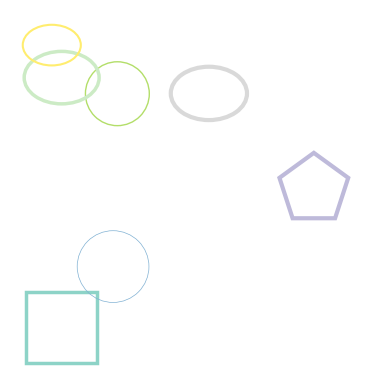[{"shape": "square", "thickness": 2.5, "radius": 0.46, "center": [0.16, 0.148]}, {"shape": "pentagon", "thickness": 3, "radius": 0.47, "center": [0.815, 0.509]}, {"shape": "circle", "thickness": 0.5, "radius": 0.47, "center": [0.294, 0.308]}, {"shape": "circle", "thickness": 1, "radius": 0.41, "center": [0.305, 0.757]}, {"shape": "oval", "thickness": 3, "radius": 0.49, "center": [0.543, 0.757]}, {"shape": "oval", "thickness": 2.5, "radius": 0.49, "center": [0.16, 0.798]}, {"shape": "oval", "thickness": 1.5, "radius": 0.38, "center": [0.135, 0.883]}]